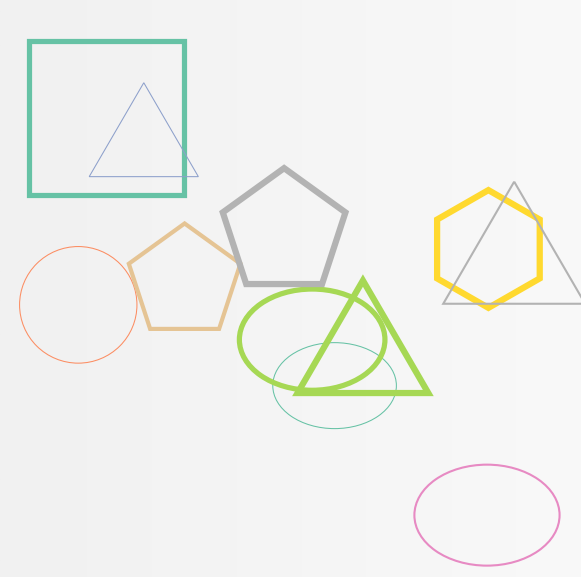[{"shape": "square", "thickness": 2.5, "radius": 0.67, "center": [0.184, 0.795]}, {"shape": "oval", "thickness": 0.5, "radius": 0.53, "center": [0.576, 0.331]}, {"shape": "circle", "thickness": 0.5, "radius": 0.5, "center": [0.135, 0.471]}, {"shape": "triangle", "thickness": 0.5, "radius": 0.54, "center": [0.247, 0.747]}, {"shape": "oval", "thickness": 1, "radius": 0.62, "center": [0.838, 0.107]}, {"shape": "triangle", "thickness": 3, "radius": 0.65, "center": [0.624, 0.384]}, {"shape": "oval", "thickness": 2.5, "radius": 0.63, "center": [0.537, 0.411]}, {"shape": "hexagon", "thickness": 3, "radius": 0.51, "center": [0.84, 0.568]}, {"shape": "pentagon", "thickness": 2, "radius": 0.5, "center": [0.318, 0.511]}, {"shape": "triangle", "thickness": 1, "radius": 0.7, "center": [0.885, 0.544]}, {"shape": "pentagon", "thickness": 3, "radius": 0.55, "center": [0.489, 0.597]}]